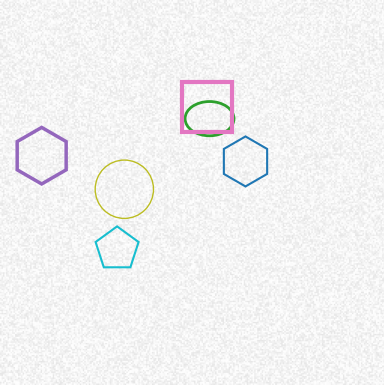[{"shape": "hexagon", "thickness": 1.5, "radius": 0.32, "center": [0.638, 0.581]}, {"shape": "oval", "thickness": 2, "radius": 0.32, "center": [0.544, 0.692]}, {"shape": "hexagon", "thickness": 2.5, "radius": 0.37, "center": [0.108, 0.596]}, {"shape": "square", "thickness": 3, "radius": 0.33, "center": [0.537, 0.722]}, {"shape": "circle", "thickness": 1, "radius": 0.38, "center": [0.323, 0.508]}, {"shape": "pentagon", "thickness": 1.5, "radius": 0.29, "center": [0.304, 0.353]}]